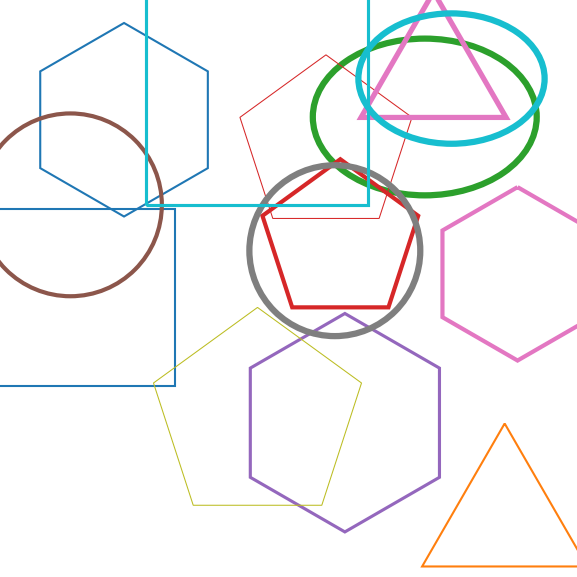[{"shape": "square", "thickness": 1, "radius": 0.77, "center": [0.149, 0.484]}, {"shape": "hexagon", "thickness": 1, "radius": 0.84, "center": [0.215, 0.792]}, {"shape": "triangle", "thickness": 1, "radius": 0.83, "center": [0.874, 0.101]}, {"shape": "oval", "thickness": 3, "radius": 0.97, "center": [0.736, 0.797]}, {"shape": "pentagon", "thickness": 0.5, "radius": 0.78, "center": [0.564, 0.748]}, {"shape": "pentagon", "thickness": 2, "radius": 0.71, "center": [0.589, 0.582]}, {"shape": "hexagon", "thickness": 1.5, "radius": 0.95, "center": [0.597, 0.267]}, {"shape": "circle", "thickness": 2, "radius": 0.79, "center": [0.122, 0.644]}, {"shape": "hexagon", "thickness": 2, "radius": 0.75, "center": [0.896, 0.525]}, {"shape": "triangle", "thickness": 2.5, "radius": 0.73, "center": [0.751, 0.868]}, {"shape": "circle", "thickness": 3, "radius": 0.74, "center": [0.58, 0.565]}, {"shape": "pentagon", "thickness": 0.5, "radius": 0.95, "center": [0.446, 0.277]}, {"shape": "square", "thickness": 1.5, "radius": 0.96, "center": [0.445, 0.836]}, {"shape": "oval", "thickness": 3, "radius": 0.81, "center": [0.782, 0.863]}]